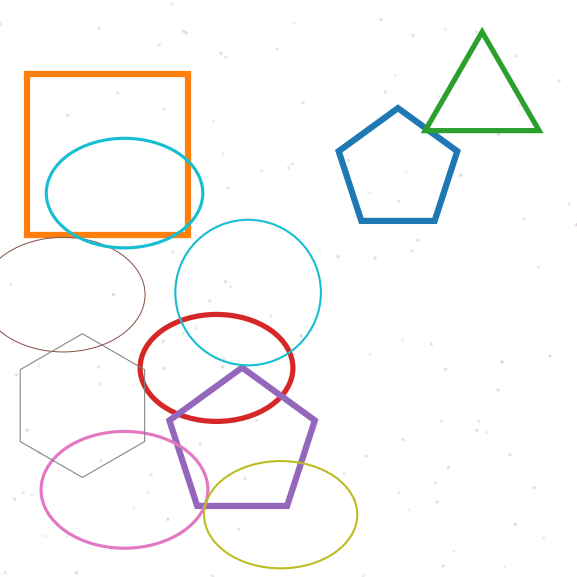[{"shape": "pentagon", "thickness": 3, "radius": 0.54, "center": [0.689, 0.704]}, {"shape": "square", "thickness": 3, "radius": 0.7, "center": [0.187, 0.731]}, {"shape": "triangle", "thickness": 2.5, "radius": 0.57, "center": [0.835, 0.83]}, {"shape": "oval", "thickness": 2.5, "radius": 0.66, "center": [0.375, 0.362]}, {"shape": "pentagon", "thickness": 3, "radius": 0.66, "center": [0.419, 0.23]}, {"shape": "oval", "thickness": 0.5, "radius": 0.71, "center": [0.109, 0.489]}, {"shape": "oval", "thickness": 1.5, "radius": 0.72, "center": [0.216, 0.151]}, {"shape": "hexagon", "thickness": 0.5, "radius": 0.62, "center": [0.143, 0.297]}, {"shape": "oval", "thickness": 1, "radius": 0.66, "center": [0.486, 0.108]}, {"shape": "oval", "thickness": 1.5, "radius": 0.68, "center": [0.216, 0.665]}, {"shape": "circle", "thickness": 1, "radius": 0.63, "center": [0.43, 0.493]}]